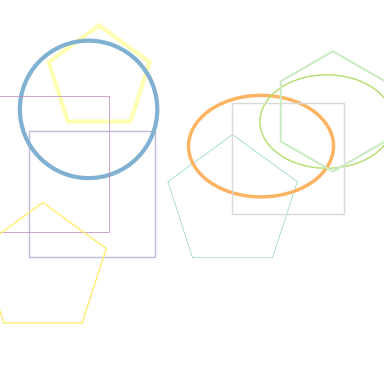[{"shape": "pentagon", "thickness": 0.5, "radius": 0.88, "center": [0.604, 0.474]}, {"shape": "pentagon", "thickness": 3, "radius": 0.69, "center": [0.258, 0.796]}, {"shape": "square", "thickness": 1, "radius": 0.82, "center": [0.239, 0.495]}, {"shape": "circle", "thickness": 3, "radius": 0.89, "center": [0.23, 0.716]}, {"shape": "oval", "thickness": 2.5, "radius": 0.94, "center": [0.678, 0.62]}, {"shape": "oval", "thickness": 1, "radius": 0.87, "center": [0.849, 0.684]}, {"shape": "square", "thickness": 1, "radius": 0.72, "center": [0.748, 0.588]}, {"shape": "square", "thickness": 0.5, "radius": 0.88, "center": [0.107, 0.575]}, {"shape": "hexagon", "thickness": 1.5, "radius": 0.78, "center": [0.865, 0.711]}, {"shape": "pentagon", "thickness": 1, "radius": 0.86, "center": [0.112, 0.301]}]